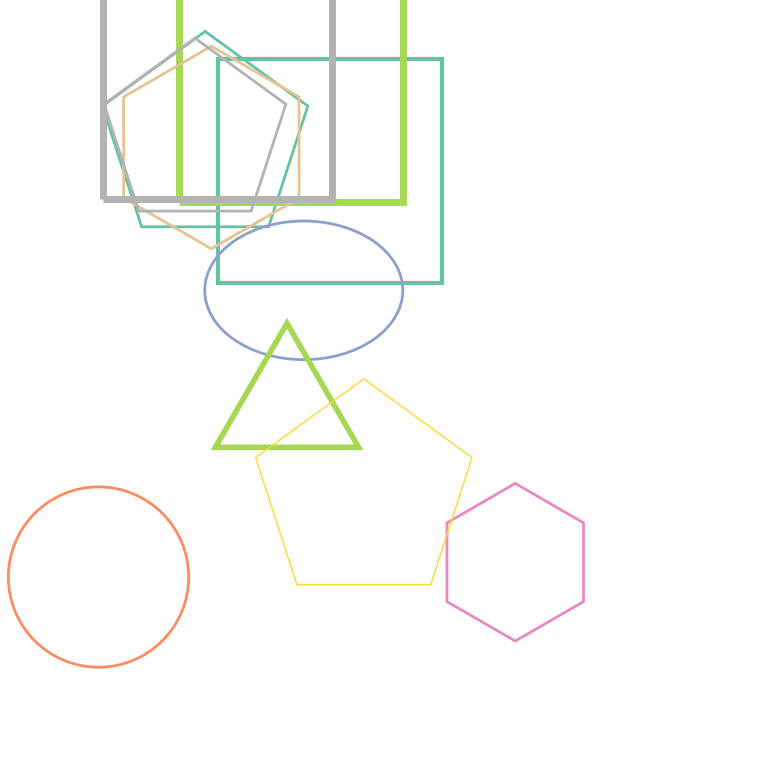[{"shape": "square", "thickness": 1.5, "radius": 0.73, "center": [0.429, 0.778]}, {"shape": "pentagon", "thickness": 1, "radius": 0.7, "center": [0.266, 0.819]}, {"shape": "circle", "thickness": 1, "radius": 0.59, "center": [0.128, 0.251]}, {"shape": "oval", "thickness": 1, "radius": 0.64, "center": [0.395, 0.623]}, {"shape": "hexagon", "thickness": 1, "radius": 0.51, "center": [0.669, 0.27]}, {"shape": "square", "thickness": 2.5, "radius": 0.73, "center": [0.378, 0.884]}, {"shape": "triangle", "thickness": 2, "radius": 0.54, "center": [0.373, 0.473]}, {"shape": "pentagon", "thickness": 0.5, "radius": 0.74, "center": [0.472, 0.36]}, {"shape": "hexagon", "thickness": 1, "radius": 0.66, "center": [0.275, 0.808]}, {"shape": "pentagon", "thickness": 1, "radius": 0.62, "center": [0.253, 0.826]}, {"shape": "square", "thickness": 2.5, "radius": 0.74, "center": [0.282, 0.891]}]